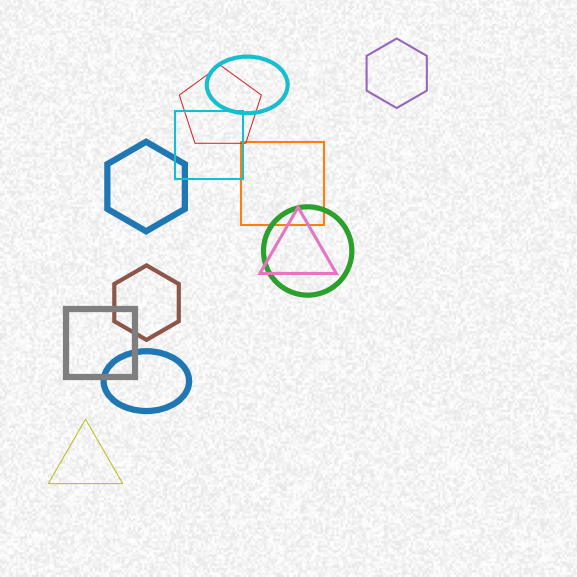[{"shape": "oval", "thickness": 3, "radius": 0.37, "center": [0.253, 0.339]}, {"shape": "hexagon", "thickness": 3, "radius": 0.39, "center": [0.253, 0.676]}, {"shape": "square", "thickness": 1, "radius": 0.36, "center": [0.489, 0.681]}, {"shape": "circle", "thickness": 2.5, "radius": 0.38, "center": [0.533, 0.565]}, {"shape": "pentagon", "thickness": 0.5, "radius": 0.37, "center": [0.382, 0.811]}, {"shape": "hexagon", "thickness": 1, "radius": 0.3, "center": [0.687, 0.872]}, {"shape": "hexagon", "thickness": 2, "radius": 0.32, "center": [0.254, 0.475]}, {"shape": "triangle", "thickness": 1.5, "radius": 0.38, "center": [0.516, 0.564]}, {"shape": "square", "thickness": 3, "radius": 0.3, "center": [0.174, 0.405]}, {"shape": "triangle", "thickness": 0.5, "radius": 0.37, "center": [0.148, 0.199]}, {"shape": "square", "thickness": 1, "radius": 0.29, "center": [0.362, 0.748]}, {"shape": "oval", "thickness": 2, "radius": 0.35, "center": [0.428, 0.852]}]